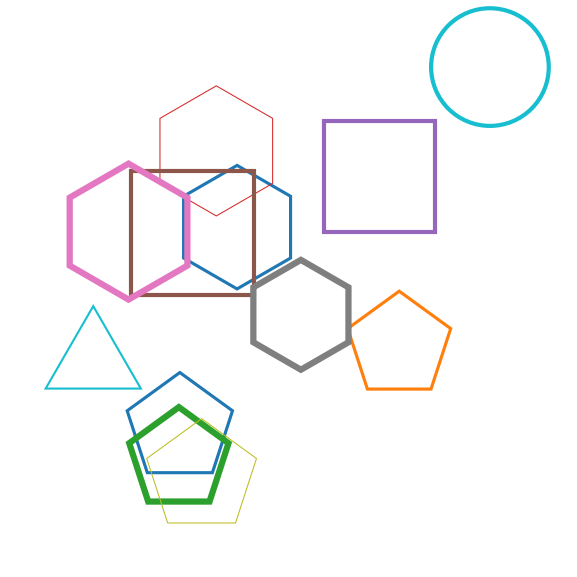[{"shape": "hexagon", "thickness": 1.5, "radius": 0.53, "center": [0.411, 0.606]}, {"shape": "pentagon", "thickness": 1.5, "radius": 0.48, "center": [0.311, 0.258]}, {"shape": "pentagon", "thickness": 1.5, "radius": 0.47, "center": [0.691, 0.401]}, {"shape": "pentagon", "thickness": 3, "radius": 0.45, "center": [0.31, 0.204]}, {"shape": "hexagon", "thickness": 0.5, "radius": 0.56, "center": [0.375, 0.738]}, {"shape": "square", "thickness": 2, "radius": 0.48, "center": [0.657, 0.694]}, {"shape": "square", "thickness": 2, "radius": 0.54, "center": [0.333, 0.596]}, {"shape": "hexagon", "thickness": 3, "radius": 0.59, "center": [0.223, 0.598]}, {"shape": "hexagon", "thickness": 3, "radius": 0.48, "center": [0.521, 0.454]}, {"shape": "pentagon", "thickness": 0.5, "radius": 0.5, "center": [0.349, 0.174]}, {"shape": "triangle", "thickness": 1, "radius": 0.48, "center": [0.161, 0.374]}, {"shape": "circle", "thickness": 2, "radius": 0.51, "center": [0.848, 0.883]}]